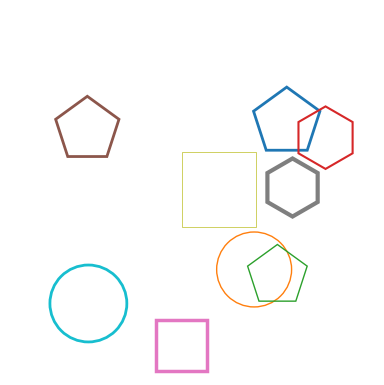[{"shape": "pentagon", "thickness": 2, "radius": 0.45, "center": [0.745, 0.683]}, {"shape": "circle", "thickness": 1, "radius": 0.49, "center": [0.66, 0.3]}, {"shape": "pentagon", "thickness": 1, "radius": 0.41, "center": [0.721, 0.284]}, {"shape": "hexagon", "thickness": 1.5, "radius": 0.41, "center": [0.846, 0.642]}, {"shape": "pentagon", "thickness": 2, "radius": 0.43, "center": [0.227, 0.663]}, {"shape": "square", "thickness": 2.5, "radius": 0.33, "center": [0.471, 0.102]}, {"shape": "hexagon", "thickness": 3, "radius": 0.38, "center": [0.76, 0.513]}, {"shape": "square", "thickness": 0.5, "radius": 0.49, "center": [0.569, 0.507]}, {"shape": "circle", "thickness": 2, "radius": 0.5, "center": [0.23, 0.212]}]